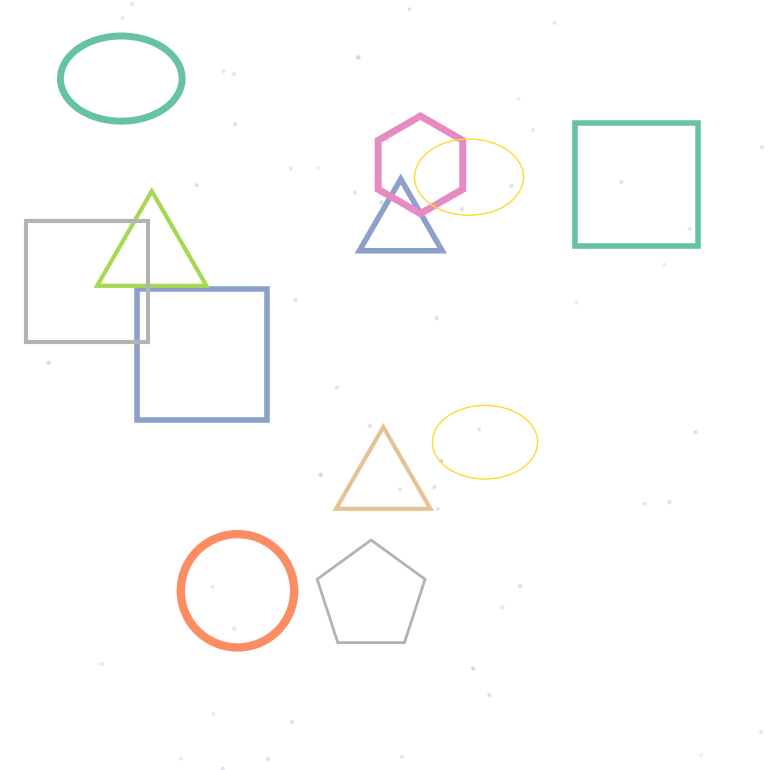[{"shape": "oval", "thickness": 2.5, "radius": 0.4, "center": [0.158, 0.898]}, {"shape": "square", "thickness": 2, "radius": 0.4, "center": [0.827, 0.76]}, {"shape": "circle", "thickness": 3, "radius": 0.37, "center": [0.308, 0.233]}, {"shape": "square", "thickness": 2, "radius": 0.43, "center": [0.262, 0.54]}, {"shape": "triangle", "thickness": 2, "radius": 0.31, "center": [0.52, 0.705]}, {"shape": "hexagon", "thickness": 2.5, "radius": 0.32, "center": [0.546, 0.786]}, {"shape": "triangle", "thickness": 1.5, "radius": 0.41, "center": [0.197, 0.67]}, {"shape": "oval", "thickness": 0.5, "radius": 0.35, "center": [0.609, 0.77]}, {"shape": "oval", "thickness": 0.5, "radius": 0.34, "center": [0.63, 0.426]}, {"shape": "triangle", "thickness": 1.5, "radius": 0.35, "center": [0.498, 0.375]}, {"shape": "pentagon", "thickness": 1, "radius": 0.37, "center": [0.482, 0.225]}, {"shape": "square", "thickness": 1.5, "radius": 0.4, "center": [0.113, 0.634]}]